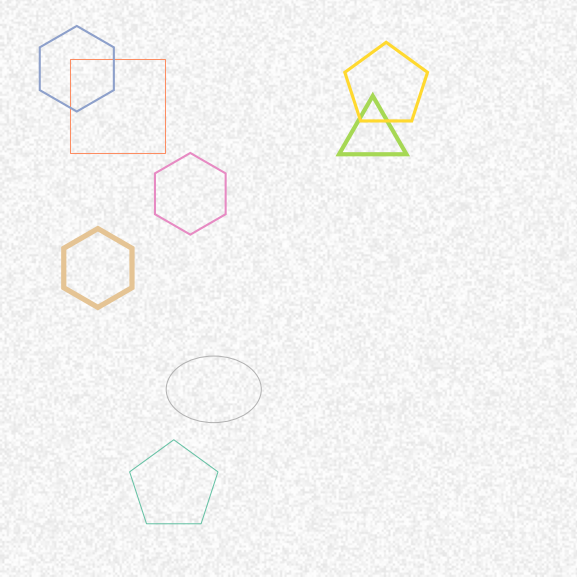[{"shape": "pentagon", "thickness": 0.5, "radius": 0.4, "center": [0.301, 0.157]}, {"shape": "square", "thickness": 0.5, "radius": 0.41, "center": [0.204, 0.816]}, {"shape": "hexagon", "thickness": 1, "radius": 0.37, "center": [0.133, 0.88]}, {"shape": "hexagon", "thickness": 1, "radius": 0.35, "center": [0.33, 0.664]}, {"shape": "triangle", "thickness": 2, "radius": 0.34, "center": [0.645, 0.766]}, {"shape": "pentagon", "thickness": 1.5, "radius": 0.38, "center": [0.669, 0.851]}, {"shape": "hexagon", "thickness": 2.5, "radius": 0.34, "center": [0.169, 0.535]}, {"shape": "oval", "thickness": 0.5, "radius": 0.41, "center": [0.37, 0.325]}]